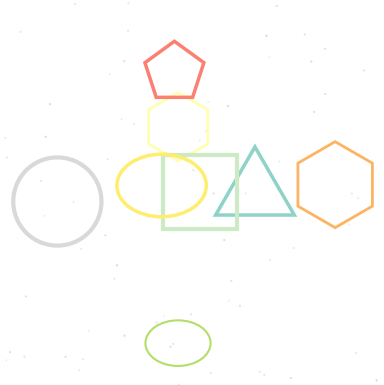[{"shape": "triangle", "thickness": 2.5, "radius": 0.59, "center": [0.662, 0.5]}, {"shape": "hexagon", "thickness": 2, "radius": 0.44, "center": [0.463, 0.671]}, {"shape": "pentagon", "thickness": 2.5, "radius": 0.4, "center": [0.453, 0.812]}, {"shape": "hexagon", "thickness": 2, "radius": 0.56, "center": [0.871, 0.52]}, {"shape": "oval", "thickness": 1.5, "radius": 0.42, "center": [0.462, 0.109]}, {"shape": "circle", "thickness": 3, "radius": 0.57, "center": [0.149, 0.477]}, {"shape": "square", "thickness": 3, "radius": 0.48, "center": [0.52, 0.502]}, {"shape": "oval", "thickness": 2.5, "radius": 0.58, "center": [0.42, 0.518]}]